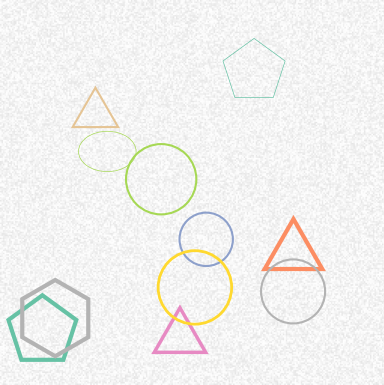[{"shape": "pentagon", "thickness": 3, "radius": 0.46, "center": [0.11, 0.14]}, {"shape": "pentagon", "thickness": 0.5, "radius": 0.42, "center": [0.66, 0.815]}, {"shape": "triangle", "thickness": 3, "radius": 0.43, "center": [0.762, 0.344]}, {"shape": "circle", "thickness": 1.5, "radius": 0.35, "center": [0.536, 0.378]}, {"shape": "triangle", "thickness": 2.5, "radius": 0.39, "center": [0.467, 0.123]}, {"shape": "oval", "thickness": 0.5, "radius": 0.37, "center": [0.279, 0.607]}, {"shape": "circle", "thickness": 1.5, "radius": 0.46, "center": [0.419, 0.534]}, {"shape": "circle", "thickness": 2, "radius": 0.48, "center": [0.506, 0.253]}, {"shape": "triangle", "thickness": 1.5, "radius": 0.34, "center": [0.248, 0.704]}, {"shape": "hexagon", "thickness": 3, "radius": 0.49, "center": [0.144, 0.174]}, {"shape": "circle", "thickness": 1.5, "radius": 0.42, "center": [0.761, 0.243]}]